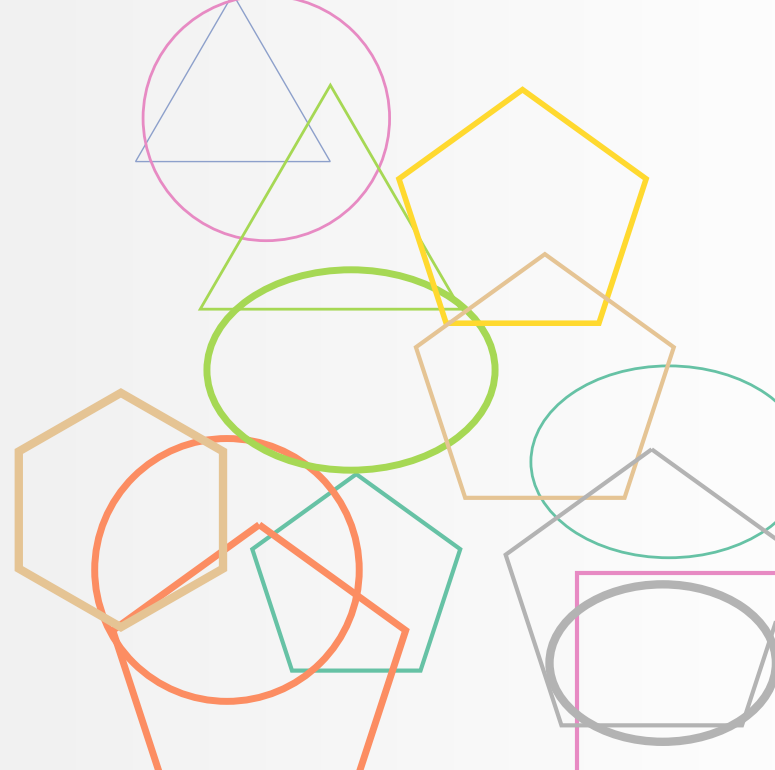[{"shape": "oval", "thickness": 1, "radius": 0.89, "center": [0.863, 0.4]}, {"shape": "pentagon", "thickness": 1.5, "radius": 0.71, "center": [0.46, 0.243]}, {"shape": "pentagon", "thickness": 2.5, "radius": 0.99, "center": [0.334, 0.12]}, {"shape": "circle", "thickness": 2.5, "radius": 0.85, "center": [0.293, 0.26]}, {"shape": "triangle", "thickness": 0.5, "radius": 0.73, "center": [0.301, 0.863]}, {"shape": "square", "thickness": 1.5, "radius": 0.7, "center": [0.885, 0.115]}, {"shape": "circle", "thickness": 1, "radius": 0.8, "center": [0.344, 0.846]}, {"shape": "oval", "thickness": 2.5, "radius": 0.93, "center": [0.453, 0.52]}, {"shape": "triangle", "thickness": 1, "radius": 0.97, "center": [0.426, 0.695]}, {"shape": "pentagon", "thickness": 2, "radius": 0.84, "center": [0.674, 0.716]}, {"shape": "hexagon", "thickness": 3, "radius": 0.76, "center": [0.156, 0.338]}, {"shape": "pentagon", "thickness": 1.5, "radius": 0.87, "center": [0.703, 0.495]}, {"shape": "oval", "thickness": 3, "radius": 0.73, "center": [0.855, 0.139]}, {"shape": "pentagon", "thickness": 1.5, "radius": 0.99, "center": [0.841, 0.218]}]